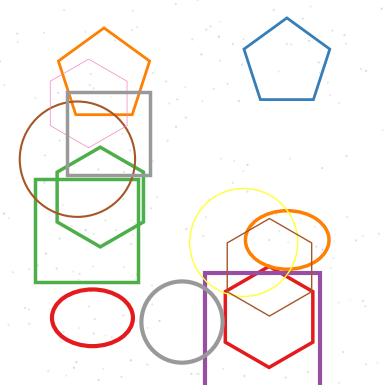[{"shape": "hexagon", "thickness": 2.5, "radius": 0.66, "center": [0.699, 0.177]}, {"shape": "oval", "thickness": 3, "radius": 0.53, "center": [0.24, 0.175]}, {"shape": "pentagon", "thickness": 2, "radius": 0.59, "center": [0.745, 0.836]}, {"shape": "hexagon", "thickness": 2.5, "radius": 0.65, "center": [0.261, 0.488]}, {"shape": "square", "thickness": 2.5, "radius": 0.67, "center": [0.224, 0.402]}, {"shape": "square", "thickness": 3, "radius": 0.74, "center": [0.682, 0.142]}, {"shape": "pentagon", "thickness": 2, "radius": 0.62, "center": [0.27, 0.803]}, {"shape": "oval", "thickness": 2.5, "radius": 0.54, "center": [0.746, 0.377]}, {"shape": "circle", "thickness": 1, "radius": 0.7, "center": [0.633, 0.37]}, {"shape": "circle", "thickness": 1.5, "radius": 0.75, "center": [0.201, 0.587]}, {"shape": "hexagon", "thickness": 1, "radius": 0.63, "center": [0.7, 0.306]}, {"shape": "hexagon", "thickness": 0.5, "radius": 0.58, "center": [0.23, 0.731]}, {"shape": "circle", "thickness": 3, "radius": 0.53, "center": [0.473, 0.164]}, {"shape": "square", "thickness": 2.5, "radius": 0.54, "center": [0.281, 0.654]}]